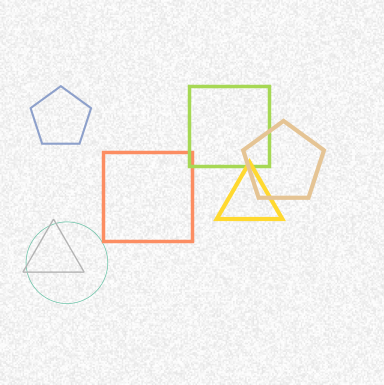[{"shape": "circle", "thickness": 0.5, "radius": 0.53, "center": [0.174, 0.318]}, {"shape": "square", "thickness": 2.5, "radius": 0.58, "center": [0.384, 0.49]}, {"shape": "pentagon", "thickness": 1.5, "radius": 0.41, "center": [0.158, 0.694]}, {"shape": "square", "thickness": 2.5, "radius": 0.52, "center": [0.595, 0.672]}, {"shape": "triangle", "thickness": 3, "radius": 0.49, "center": [0.648, 0.48]}, {"shape": "pentagon", "thickness": 3, "radius": 0.55, "center": [0.737, 0.576]}, {"shape": "triangle", "thickness": 1, "radius": 0.46, "center": [0.139, 0.339]}]